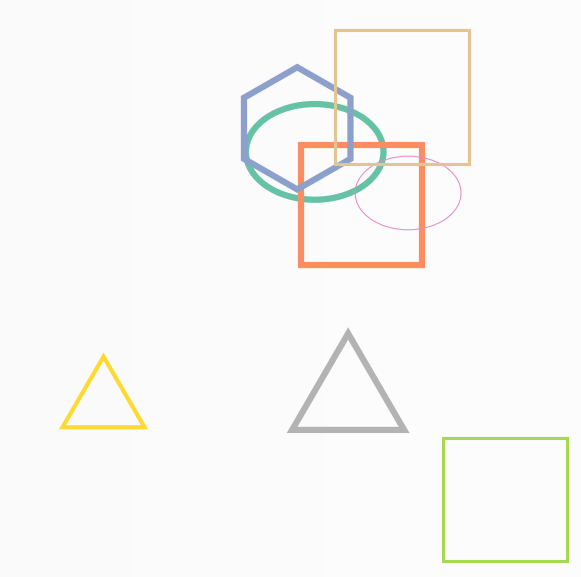[{"shape": "oval", "thickness": 3, "radius": 0.59, "center": [0.541, 0.736]}, {"shape": "square", "thickness": 3, "radius": 0.52, "center": [0.621, 0.644]}, {"shape": "hexagon", "thickness": 3, "radius": 0.53, "center": [0.511, 0.777]}, {"shape": "oval", "thickness": 0.5, "radius": 0.46, "center": [0.702, 0.665]}, {"shape": "square", "thickness": 1.5, "radius": 0.53, "center": [0.868, 0.134]}, {"shape": "triangle", "thickness": 2, "radius": 0.41, "center": [0.178, 0.3]}, {"shape": "square", "thickness": 1.5, "radius": 0.58, "center": [0.691, 0.831]}, {"shape": "triangle", "thickness": 3, "radius": 0.56, "center": [0.599, 0.31]}]